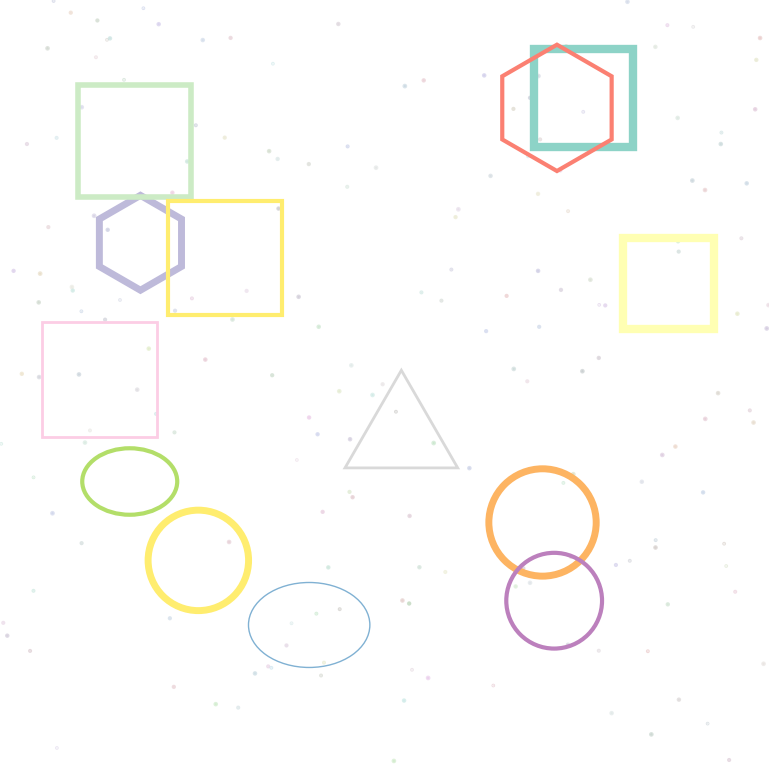[{"shape": "square", "thickness": 3, "radius": 0.32, "center": [0.758, 0.873]}, {"shape": "square", "thickness": 3, "radius": 0.3, "center": [0.869, 0.632]}, {"shape": "hexagon", "thickness": 2.5, "radius": 0.31, "center": [0.182, 0.685]}, {"shape": "hexagon", "thickness": 1.5, "radius": 0.41, "center": [0.723, 0.86]}, {"shape": "oval", "thickness": 0.5, "radius": 0.39, "center": [0.402, 0.188]}, {"shape": "circle", "thickness": 2.5, "radius": 0.35, "center": [0.705, 0.321]}, {"shape": "oval", "thickness": 1.5, "radius": 0.31, "center": [0.168, 0.375]}, {"shape": "square", "thickness": 1, "radius": 0.37, "center": [0.13, 0.507]}, {"shape": "triangle", "thickness": 1, "radius": 0.42, "center": [0.521, 0.435]}, {"shape": "circle", "thickness": 1.5, "radius": 0.31, "center": [0.72, 0.22]}, {"shape": "square", "thickness": 2, "radius": 0.36, "center": [0.175, 0.817]}, {"shape": "square", "thickness": 1.5, "radius": 0.37, "center": [0.292, 0.665]}, {"shape": "circle", "thickness": 2.5, "radius": 0.33, "center": [0.258, 0.272]}]